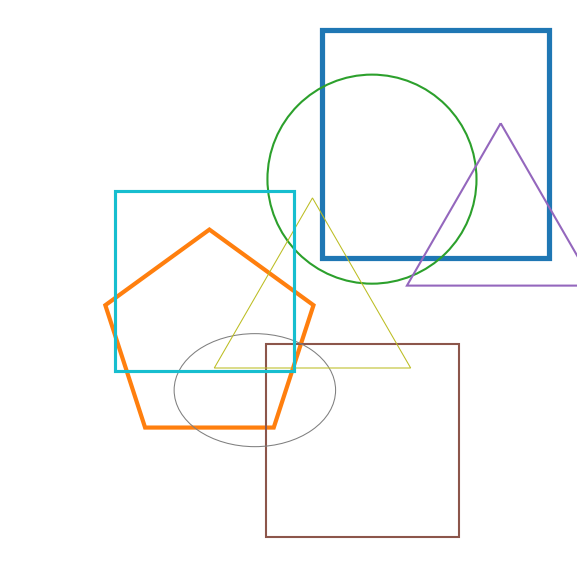[{"shape": "square", "thickness": 2.5, "radius": 0.99, "center": [0.754, 0.75]}, {"shape": "pentagon", "thickness": 2, "radius": 0.95, "center": [0.363, 0.412]}, {"shape": "circle", "thickness": 1, "radius": 0.9, "center": [0.644, 0.689]}, {"shape": "triangle", "thickness": 1, "radius": 0.94, "center": [0.867, 0.598]}, {"shape": "square", "thickness": 1, "radius": 0.84, "center": [0.628, 0.237]}, {"shape": "oval", "thickness": 0.5, "radius": 0.7, "center": [0.441, 0.324]}, {"shape": "triangle", "thickness": 0.5, "radius": 0.98, "center": [0.541, 0.46]}, {"shape": "square", "thickness": 1.5, "radius": 0.78, "center": [0.355, 0.512]}]